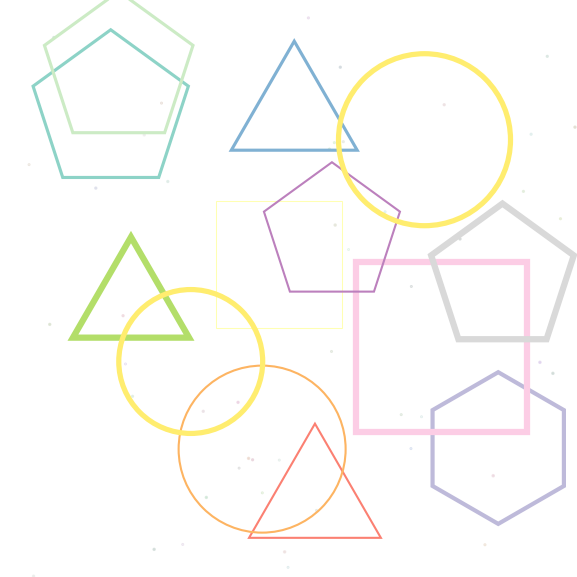[{"shape": "pentagon", "thickness": 1.5, "radius": 0.71, "center": [0.192, 0.806]}, {"shape": "square", "thickness": 0.5, "radius": 0.55, "center": [0.482, 0.541]}, {"shape": "hexagon", "thickness": 2, "radius": 0.66, "center": [0.863, 0.223]}, {"shape": "triangle", "thickness": 1, "radius": 0.66, "center": [0.545, 0.134]}, {"shape": "triangle", "thickness": 1.5, "radius": 0.63, "center": [0.51, 0.802]}, {"shape": "circle", "thickness": 1, "radius": 0.72, "center": [0.454, 0.221]}, {"shape": "triangle", "thickness": 3, "radius": 0.58, "center": [0.227, 0.473]}, {"shape": "square", "thickness": 3, "radius": 0.74, "center": [0.764, 0.399]}, {"shape": "pentagon", "thickness": 3, "radius": 0.65, "center": [0.87, 0.517]}, {"shape": "pentagon", "thickness": 1, "radius": 0.62, "center": [0.575, 0.594]}, {"shape": "pentagon", "thickness": 1.5, "radius": 0.68, "center": [0.206, 0.879]}, {"shape": "circle", "thickness": 2.5, "radius": 0.74, "center": [0.735, 0.757]}, {"shape": "circle", "thickness": 2.5, "radius": 0.62, "center": [0.33, 0.373]}]